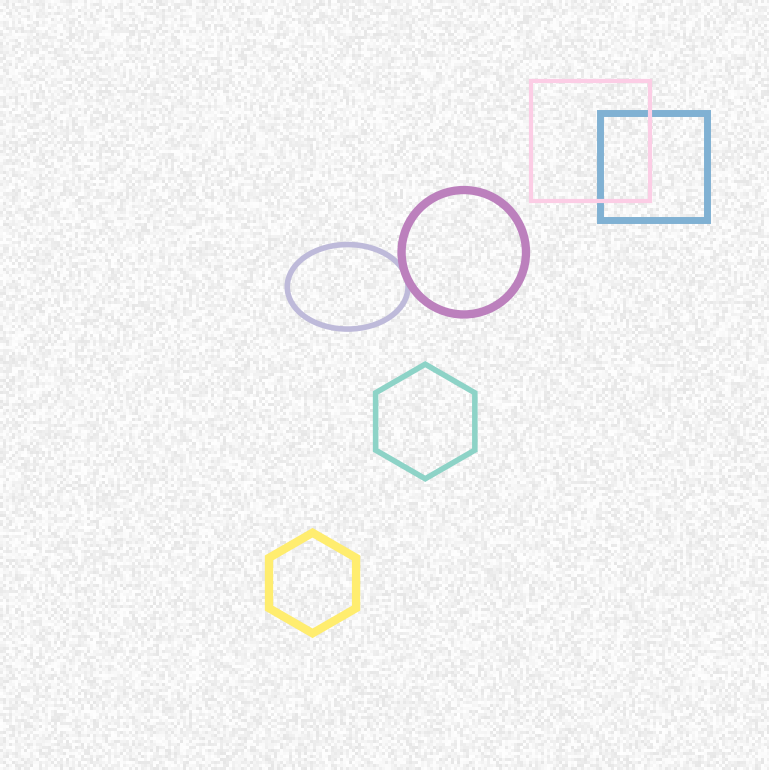[{"shape": "hexagon", "thickness": 2, "radius": 0.37, "center": [0.552, 0.453]}, {"shape": "oval", "thickness": 2, "radius": 0.39, "center": [0.451, 0.628]}, {"shape": "square", "thickness": 2.5, "radius": 0.35, "center": [0.849, 0.783]}, {"shape": "square", "thickness": 1.5, "radius": 0.39, "center": [0.767, 0.817]}, {"shape": "circle", "thickness": 3, "radius": 0.4, "center": [0.602, 0.672]}, {"shape": "hexagon", "thickness": 3, "radius": 0.33, "center": [0.406, 0.243]}]